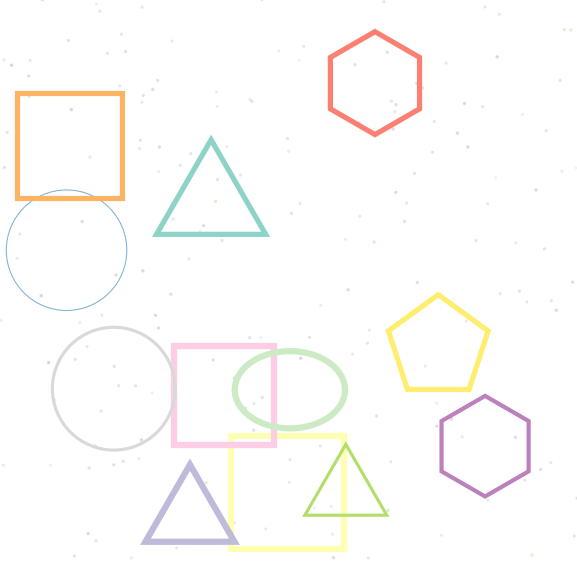[{"shape": "triangle", "thickness": 2.5, "radius": 0.55, "center": [0.366, 0.648]}, {"shape": "square", "thickness": 3, "radius": 0.49, "center": [0.498, 0.146]}, {"shape": "triangle", "thickness": 3, "radius": 0.45, "center": [0.329, 0.106]}, {"shape": "hexagon", "thickness": 2.5, "radius": 0.45, "center": [0.649, 0.855]}, {"shape": "circle", "thickness": 0.5, "radius": 0.52, "center": [0.115, 0.566]}, {"shape": "square", "thickness": 2.5, "radius": 0.45, "center": [0.12, 0.747]}, {"shape": "triangle", "thickness": 1.5, "radius": 0.41, "center": [0.599, 0.148]}, {"shape": "square", "thickness": 3, "radius": 0.43, "center": [0.388, 0.315]}, {"shape": "circle", "thickness": 1.5, "radius": 0.53, "center": [0.197, 0.326]}, {"shape": "hexagon", "thickness": 2, "radius": 0.44, "center": [0.84, 0.227]}, {"shape": "oval", "thickness": 3, "radius": 0.48, "center": [0.502, 0.324]}, {"shape": "pentagon", "thickness": 2.5, "radius": 0.45, "center": [0.759, 0.398]}]